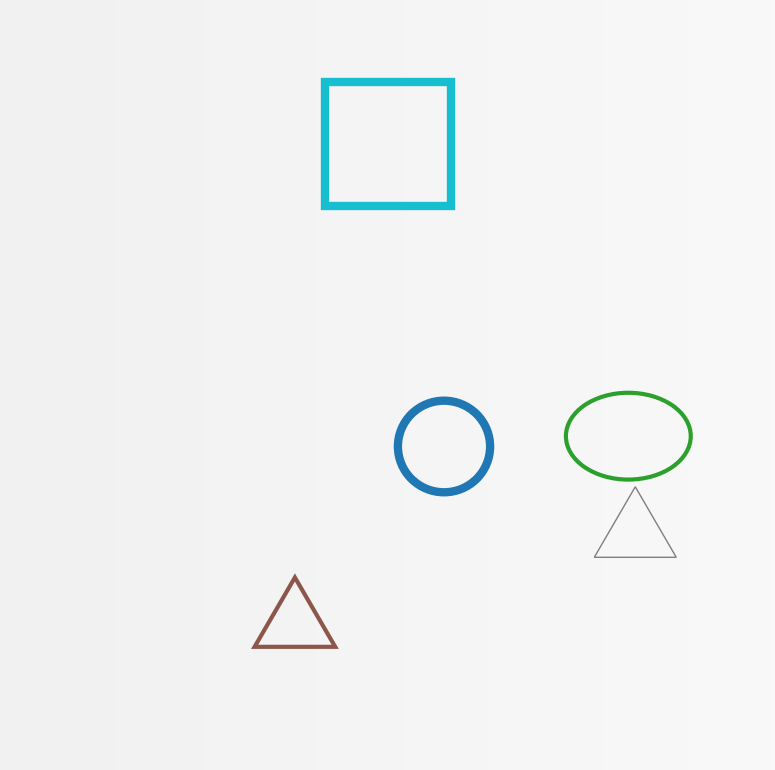[{"shape": "circle", "thickness": 3, "radius": 0.3, "center": [0.573, 0.42]}, {"shape": "oval", "thickness": 1.5, "radius": 0.4, "center": [0.811, 0.434]}, {"shape": "triangle", "thickness": 1.5, "radius": 0.3, "center": [0.381, 0.19]}, {"shape": "triangle", "thickness": 0.5, "radius": 0.31, "center": [0.82, 0.307]}, {"shape": "square", "thickness": 3, "radius": 0.4, "center": [0.501, 0.813]}]